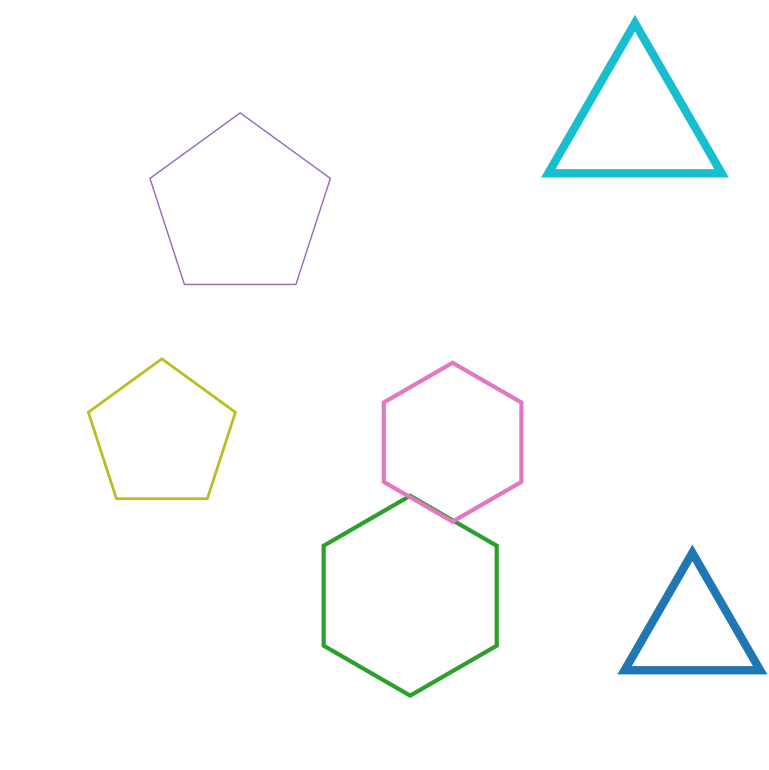[{"shape": "triangle", "thickness": 3, "radius": 0.51, "center": [0.899, 0.18]}, {"shape": "hexagon", "thickness": 1.5, "radius": 0.65, "center": [0.533, 0.226]}, {"shape": "pentagon", "thickness": 0.5, "radius": 0.62, "center": [0.312, 0.73]}, {"shape": "hexagon", "thickness": 1.5, "radius": 0.52, "center": [0.588, 0.426]}, {"shape": "pentagon", "thickness": 1, "radius": 0.5, "center": [0.21, 0.434]}, {"shape": "triangle", "thickness": 3, "radius": 0.65, "center": [0.825, 0.84]}]